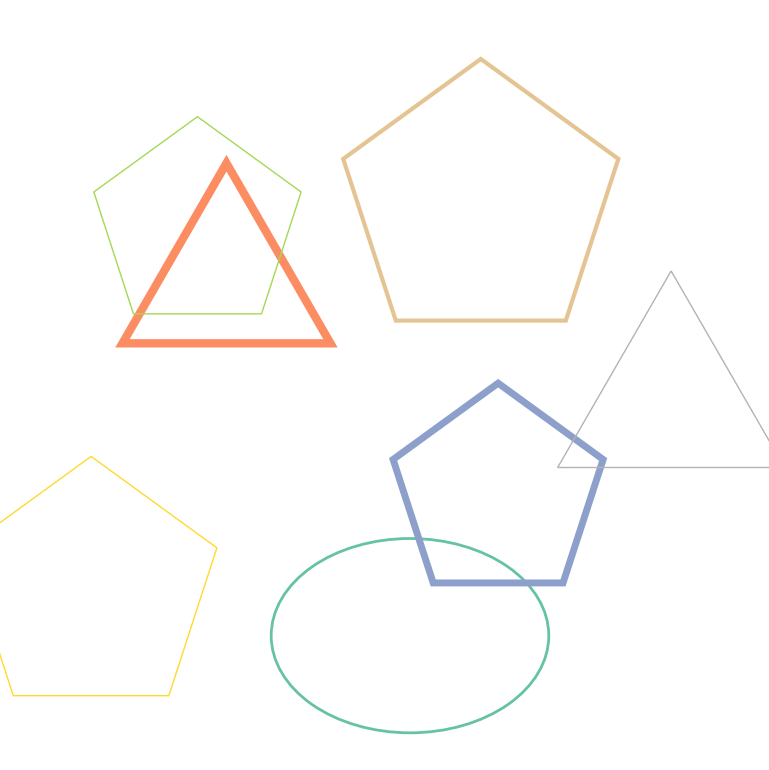[{"shape": "oval", "thickness": 1, "radius": 0.9, "center": [0.532, 0.174]}, {"shape": "triangle", "thickness": 3, "radius": 0.78, "center": [0.294, 0.632]}, {"shape": "pentagon", "thickness": 2.5, "radius": 0.72, "center": [0.647, 0.359]}, {"shape": "pentagon", "thickness": 0.5, "radius": 0.71, "center": [0.256, 0.707]}, {"shape": "pentagon", "thickness": 0.5, "radius": 0.86, "center": [0.118, 0.235]}, {"shape": "pentagon", "thickness": 1.5, "radius": 0.94, "center": [0.624, 0.736]}, {"shape": "triangle", "thickness": 0.5, "radius": 0.85, "center": [0.872, 0.478]}]